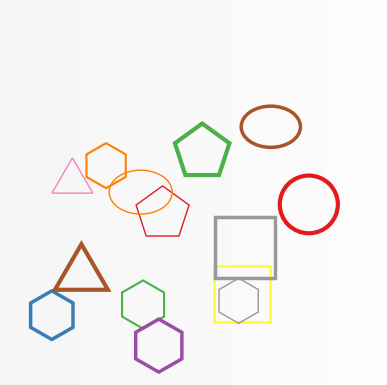[{"shape": "circle", "thickness": 3, "radius": 0.37, "center": [0.797, 0.469]}, {"shape": "pentagon", "thickness": 1, "radius": 0.36, "center": [0.42, 0.445]}, {"shape": "hexagon", "thickness": 2.5, "radius": 0.32, "center": [0.134, 0.181]}, {"shape": "hexagon", "thickness": 1.5, "radius": 0.31, "center": [0.369, 0.209]}, {"shape": "pentagon", "thickness": 3, "radius": 0.37, "center": [0.522, 0.605]}, {"shape": "hexagon", "thickness": 2.5, "radius": 0.34, "center": [0.41, 0.102]}, {"shape": "hexagon", "thickness": 1.5, "radius": 0.29, "center": [0.274, 0.57]}, {"shape": "oval", "thickness": 1, "radius": 0.41, "center": [0.363, 0.501]}, {"shape": "square", "thickness": 2, "radius": 0.36, "center": [0.623, 0.236]}, {"shape": "oval", "thickness": 2.5, "radius": 0.38, "center": [0.699, 0.671]}, {"shape": "triangle", "thickness": 3, "radius": 0.39, "center": [0.21, 0.287]}, {"shape": "triangle", "thickness": 1, "radius": 0.31, "center": [0.187, 0.529]}, {"shape": "square", "thickness": 2.5, "radius": 0.39, "center": [0.633, 0.357]}, {"shape": "hexagon", "thickness": 1, "radius": 0.29, "center": [0.616, 0.219]}]